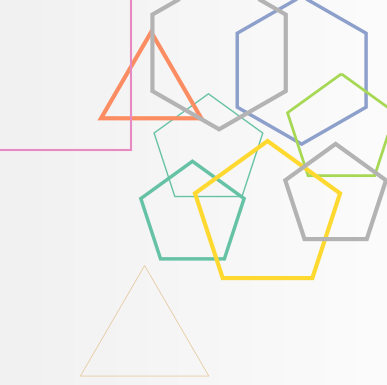[{"shape": "pentagon", "thickness": 2.5, "radius": 0.7, "center": [0.497, 0.441]}, {"shape": "pentagon", "thickness": 1, "radius": 0.74, "center": [0.538, 0.609]}, {"shape": "triangle", "thickness": 3, "radius": 0.75, "center": [0.39, 0.767]}, {"shape": "hexagon", "thickness": 2.5, "radius": 0.96, "center": [0.778, 0.818]}, {"shape": "square", "thickness": 1.5, "radius": 0.99, "center": [0.14, 0.81]}, {"shape": "pentagon", "thickness": 2, "radius": 0.73, "center": [0.881, 0.662]}, {"shape": "pentagon", "thickness": 3, "radius": 0.98, "center": [0.69, 0.437]}, {"shape": "triangle", "thickness": 0.5, "radius": 0.96, "center": [0.373, 0.119]}, {"shape": "pentagon", "thickness": 3, "radius": 0.68, "center": [0.866, 0.49]}, {"shape": "hexagon", "thickness": 3, "radius": 0.99, "center": [0.565, 0.863]}]